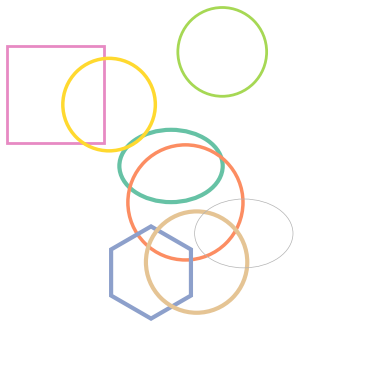[{"shape": "oval", "thickness": 3, "radius": 0.67, "center": [0.444, 0.569]}, {"shape": "circle", "thickness": 2.5, "radius": 0.75, "center": [0.482, 0.474]}, {"shape": "hexagon", "thickness": 3, "radius": 0.6, "center": [0.392, 0.292]}, {"shape": "square", "thickness": 2, "radius": 0.63, "center": [0.144, 0.755]}, {"shape": "circle", "thickness": 2, "radius": 0.58, "center": [0.577, 0.865]}, {"shape": "circle", "thickness": 2.5, "radius": 0.6, "center": [0.283, 0.728]}, {"shape": "circle", "thickness": 3, "radius": 0.66, "center": [0.511, 0.319]}, {"shape": "oval", "thickness": 0.5, "radius": 0.64, "center": [0.633, 0.394]}]